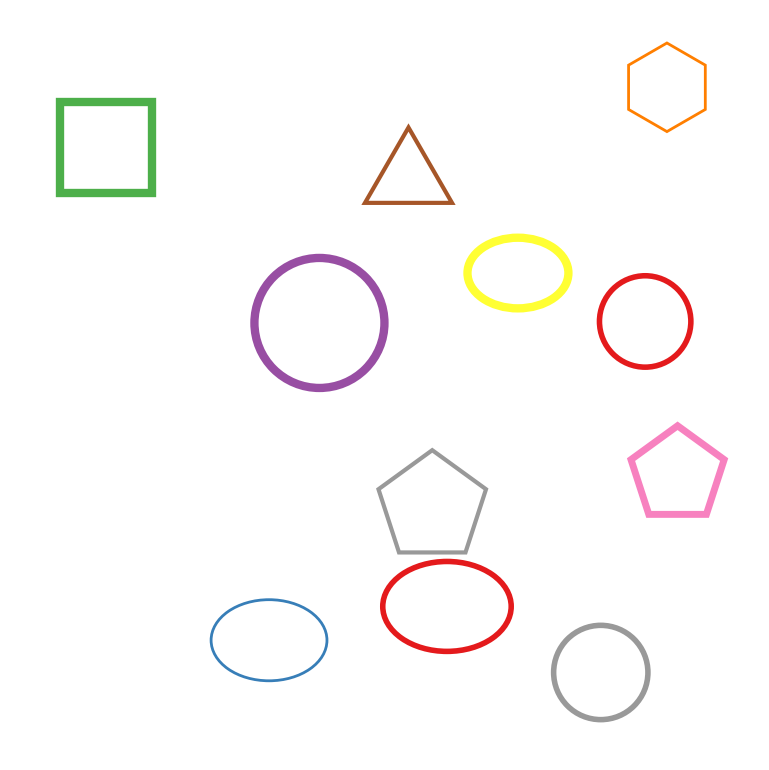[{"shape": "circle", "thickness": 2, "radius": 0.3, "center": [0.838, 0.583]}, {"shape": "oval", "thickness": 2, "radius": 0.42, "center": [0.58, 0.212]}, {"shape": "oval", "thickness": 1, "radius": 0.38, "center": [0.349, 0.169]}, {"shape": "square", "thickness": 3, "radius": 0.3, "center": [0.138, 0.808]}, {"shape": "circle", "thickness": 3, "radius": 0.42, "center": [0.415, 0.581]}, {"shape": "hexagon", "thickness": 1, "radius": 0.29, "center": [0.866, 0.887]}, {"shape": "oval", "thickness": 3, "radius": 0.33, "center": [0.673, 0.645]}, {"shape": "triangle", "thickness": 1.5, "radius": 0.33, "center": [0.531, 0.769]}, {"shape": "pentagon", "thickness": 2.5, "radius": 0.32, "center": [0.88, 0.383]}, {"shape": "pentagon", "thickness": 1.5, "radius": 0.37, "center": [0.561, 0.342]}, {"shape": "circle", "thickness": 2, "radius": 0.31, "center": [0.78, 0.127]}]